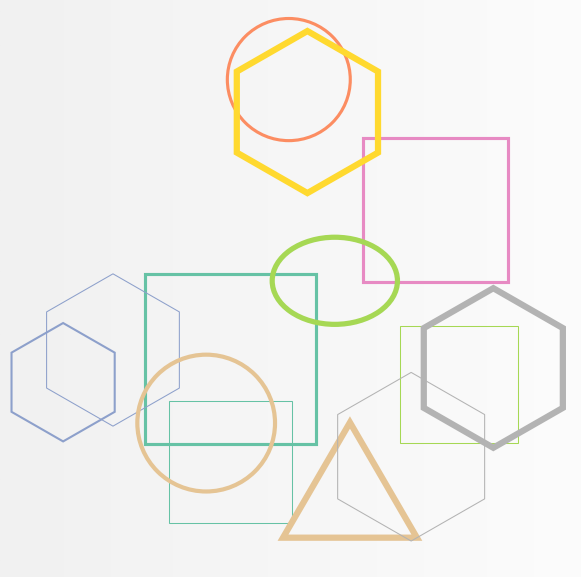[{"shape": "square", "thickness": 0.5, "radius": 0.53, "center": [0.397, 0.2]}, {"shape": "square", "thickness": 1.5, "radius": 0.73, "center": [0.396, 0.378]}, {"shape": "circle", "thickness": 1.5, "radius": 0.53, "center": [0.497, 0.861]}, {"shape": "hexagon", "thickness": 0.5, "radius": 0.66, "center": [0.194, 0.393]}, {"shape": "hexagon", "thickness": 1, "radius": 0.51, "center": [0.109, 0.337]}, {"shape": "square", "thickness": 1.5, "radius": 0.62, "center": [0.749, 0.636]}, {"shape": "square", "thickness": 0.5, "radius": 0.51, "center": [0.789, 0.334]}, {"shape": "oval", "thickness": 2.5, "radius": 0.54, "center": [0.576, 0.513]}, {"shape": "hexagon", "thickness": 3, "radius": 0.7, "center": [0.529, 0.805]}, {"shape": "circle", "thickness": 2, "radius": 0.59, "center": [0.355, 0.267]}, {"shape": "triangle", "thickness": 3, "radius": 0.66, "center": [0.602, 0.135]}, {"shape": "hexagon", "thickness": 3, "radius": 0.69, "center": [0.849, 0.362]}, {"shape": "hexagon", "thickness": 0.5, "radius": 0.73, "center": [0.707, 0.208]}]